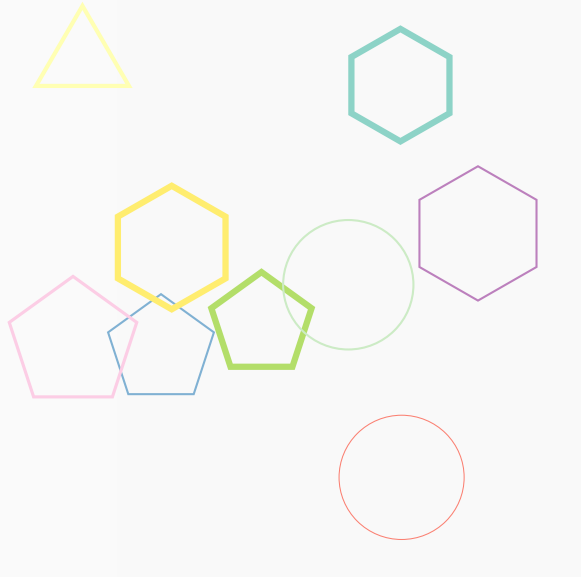[{"shape": "hexagon", "thickness": 3, "radius": 0.49, "center": [0.689, 0.852]}, {"shape": "triangle", "thickness": 2, "radius": 0.46, "center": [0.142, 0.897]}, {"shape": "circle", "thickness": 0.5, "radius": 0.54, "center": [0.691, 0.173]}, {"shape": "pentagon", "thickness": 1, "radius": 0.48, "center": [0.277, 0.394]}, {"shape": "pentagon", "thickness": 3, "radius": 0.45, "center": [0.45, 0.437]}, {"shape": "pentagon", "thickness": 1.5, "radius": 0.58, "center": [0.126, 0.405]}, {"shape": "hexagon", "thickness": 1, "radius": 0.58, "center": [0.822, 0.595]}, {"shape": "circle", "thickness": 1, "radius": 0.56, "center": [0.599, 0.506]}, {"shape": "hexagon", "thickness": 3, "radius": 0.53, "center": [0.295, 0.571]}]